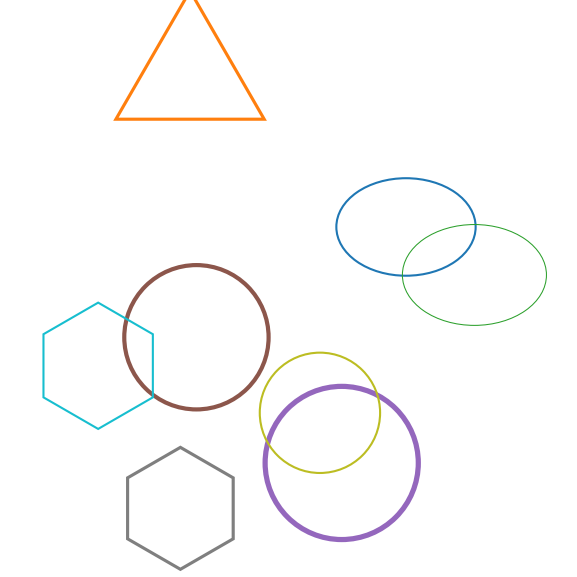[{"shape": "oval", "thickness": 1, "radius": 0.6, "center": [0.703, 0.606]}, {"shape": "triangle", "thickness": 1.5, "radius": 0.74, "center": [0.329, 0.867]}, {"shape": "oval", "thickness": 0.5, "radius": 0.62, "center": [0.822, 0.523]}, {"shape": "circle", "thickness": 2.5, "radius": 0.66, "center": [0.592, 0.197]}, {"shape": "circle", "thickness": 2, "radius": 0.62, "center": [0.34, 0.415]}, {"shape": "hexagon", "thickness": 1.5, "radius": 0.53, "center": [0.312, 0.119]}, {"shape": "circle", "thickness": 1, "radius": 0.52, "center": [0.554, 0.284]}, {"shape": "hexagon", "thickness": 1, "radius": 0.55, "center": [0.17, 0.366]}]